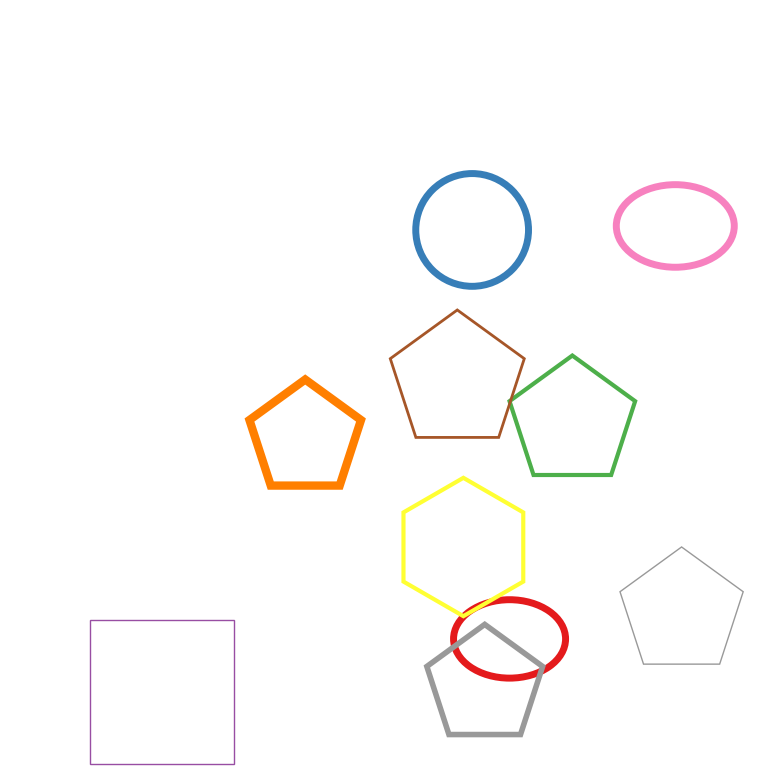[{"shape": "oval", "thickness": 2.5, "radius": 0.36, "center": [0.662, 0.17]}, {"shape": "circle", "thickness": 2.5, "radius": 0.37, "center": [0.613, 0.701]}, {"shape": "pentagon", "thickness": 1.5, "radius": 0.43, "center": [0.743, 0.453]}, {"shape": "square", "thickness": 0.5, "radius": 0.47, "center": [0.211, 0.101]}, {"shape": "pentagon", "thickness": 3, "radius": 0.38, "center": [0.396, 0.431]}, {"shape": "hexagon", "thickness": 1.5, "radius": 0.45, "center": [0.602, 0.29]}, {"shape": "pentagon", "thickness": 1, "radius": 0.46, "center": [0.594, 0.506]}, {"shape": "oval", "thickness": 2.5, "radius": 0.38, "center": [0.877, 0.707]}, {"shape": "pentagon", "thickness": 2, "radius": 0.4, "center": [0.63, 0.11]}, {"shape": "pentagon", "thickness": 0.5, "radius": 0.42, "center": [0.885, 0.206]}]